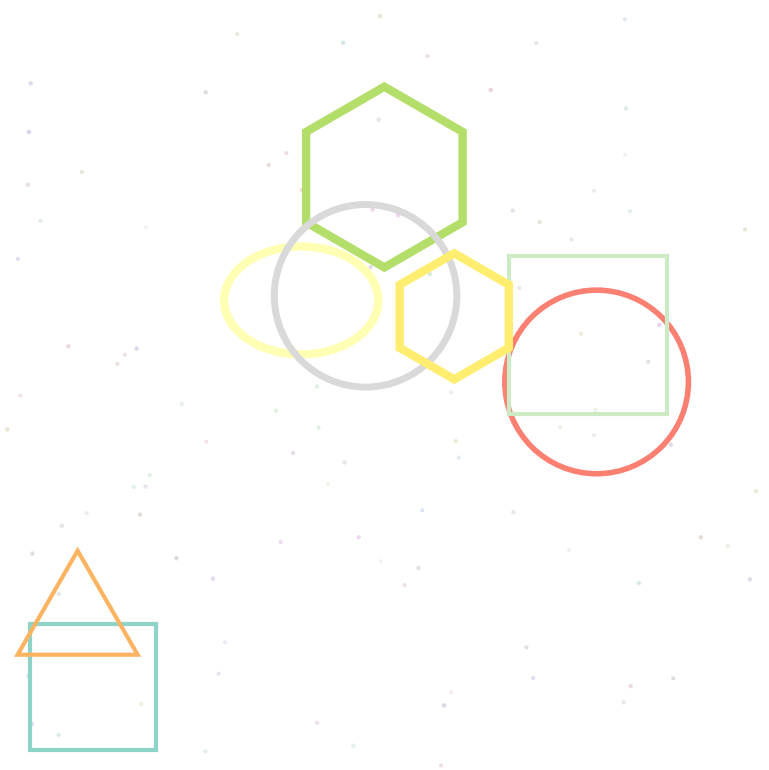[{"shape": "square", "thickness": 1.5, "radius": 0.41, "center": [0.12, 0.108]}, {"shape": "oval", "thickness": 3, "radius": 0.5, "center": [0.391, 0.61]}, {"shape": "circle", "thickness": 2, "radius": 0.6, "center": [0.775, 0.504]}, {"shape": "triangle", "thickness": 1.5, "radius": 0.45, "center": [0.101, 0.195]}, {"shape": "hexagon", "thickness": 3, "radius": 0.59, "center": [0.499, 0.77]}, {"shape": "circle", "thickness": 2.5, "radius": 0.59, "center": [0.475, 0.616]}, {"shape": "square", "thickness": 1.5, "radius": 0.51, "center": [0.764, 0.565]}, {"shape": "hexagon", "thickness": 3, "radius": 0.41, "center": [0.59, 0.589]}]